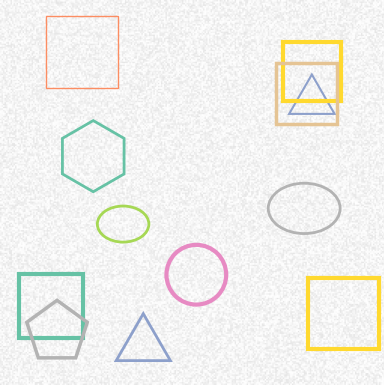[{"shape": "hexagon", "thickness": 2, "radius": 0.46, "center": [0.242, 0.594]}, {"shape": "square", "thickness": 3, "radius": 0.42, "center": [0.133, 0.204]}, {"shape": "square", "thickness": 1, "radius": 0.47, "center": [0.213, 0.864]}, {"shape": "triangle", "thickness": 2, "radius": 0.41, "center": [0.372, 0.104]}, {"shape": "triangle", "thickness": 1.5, "radius": 0.34, "center": [0.81, 0.738]}, {"shape": "circle", "thickness": 3, "radius": 0.39, "center": [0.51, 0.286]}, {"shape": "oval", "thickness": 2, "radius": 0.33, "center": [0.32, 0.418]}, {"shape": "square", "thickness": 3, "radius": 0.46, "center": [0.892, 0.185]}, {"shape": "square", "thickness": 3, "radius": 0.38, "center": [0.81, 0.815]}, {"shape": "square", "thickness": 2.5, "radius": 0.4, "center": [0.796, 0.757]}, {"shape": "oval", "thickness": 2, "radius": 0.47, "center": [0.79, 0.459]}, {"shape": "pentagon", "thickness": 2.5, "radius": 0.41, "center": [0.148, 0.137]}]